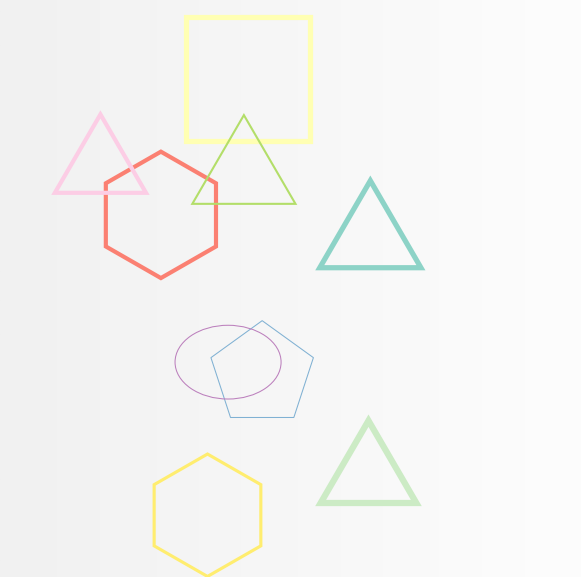[{"shape": "triangle", "thickness": 2.5, "radius": 0.5, "center": [0.637, 0.586]}, {"shape": "square", "thickness": 2.5, "radius": 0.53, "center": [0.427, 0.862]}, {"shape": "hexagon", "thickness": 2, "radius": 0.55, "center": [0.277, 0.627]}, {"shape": "pentagon", "thickness": 0.5, "radius": 0.46, "center": [0.451, 0.351]}, {"shape": "triangle", "thickness": 1, "radius": 0.51, "center": [0.42, 0.697]}, {"shape": "triangle", "thickness": 2, "radius": 0.45, "center": [0.173, 0.711]}, {"shape": "oval", "thickness": 0.5, "radius": 0.46, "center": [0.392, 0.372]}, {"shape": "triangle", "thickness": 3, "radius": 0.48, "center": [0.634, 0.176]}, {"shape": "hexagon", "thickness": 1.5, "radius": 0.53, "center": [0.357, 0.107]}]